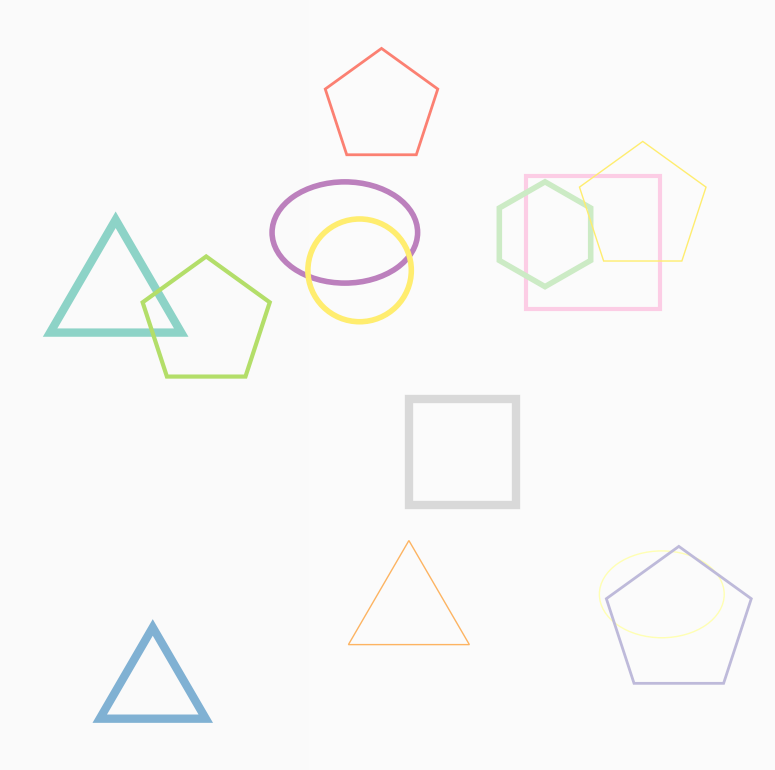[{"shape": "triangle", "thickness": 3, "radius": 0.49, "center": [0.149, 0.617]}, {"shape": "oval", "thickness": 0.5, "radius": 0.4, "center": [0.854, 0.228]}, {"shape": "pentagon", "thickness": 1, "radius": 0.49, "center": [0.876, 0.192]}, {"shape": "pentagon", "thickness": 1, "radius": 0.38, "center": [0.492, 0.861]}, {"shape": "triangle", "thickness": 3, "radius": 0.39, "center": [0.197, 0.106]}, {"shape": "triangle", "thickness": 0.5, "radius": 0.45, "center": [0.528, 0.208]}, {"shape": "pentagon", "thickness": 1.5, "radius": 0.43, "center": [0.266, 0.581]}, {"shape": "square", "thickness": 1.5, "radius": 0.43, "center": [0.765, 0.685]}, {"shape": "square", "thickness": 3, "radius": 0.34, "center": [0.597, 0.413]}, {"shape": "oval", "thickness": 2, "radius": 0.47, "center": [0.445, 0.698]}, {"shape": "hexagon", "thickness": 2, "radius": 0.34, "center": [0.703, 0.696]}, {"shape": "pentagon", "thickness": 0.5, "radius": 0.43, "center": [0.829, 0.73]}, {"shape": "circle", "thickness": 2, "radius": 0.33, "center": [0.464, 0.649]}]